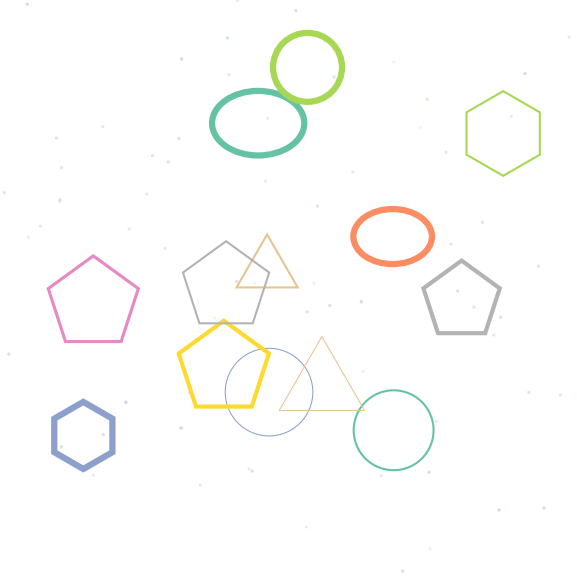[{"shape": "oval", "thickness": 3, "radius": 0.4, "center": [0.447, 0.786]}, {"shape": "circle", "thickness": 1, "radius": 0.35, "center": [0.682, 0.254]}, {"shape": "oval", "thickness": 3, "radius": 0.34, "center": [0.68, 0.59]}, {"shape": "circle", "thickness": 0.5, "radius": 0.38, "center": [0.466, 0.32]}, {"shape": "hexagon", "thickness": 3, "radius": 0.29, "center": [0.144, 0.245]}, {"shape": "pentagon", "thickness": 1.5, "radius": 0.41, "center": [0.162, 0.474]}, {"shape": "hexagon", "thickness": 1, "radius": 0.37, "center": [0.871, 0.768]}, {"shape": "circle", "thickness": 3, "radius": 0.3, "center": [0.532, 0.883]}, {"shape": "pentagon", "thickness": 2, "radius": 0.41, "center": [0.388, 0.362]}, {"shape": "triangle", "thickness": 1, "radius": 0.31, "center": [0.463, 0.532]}, {"shape": "triangle", "thickness": 0.5, "radius": 0.43, "center": [0.557, 0.331]}, {"shape": "pentagon", "thickness": 1, "radius": 0.39, "center": [0.391, 0.503]}, {"shape": "pentagon", "thickness": 2, "radius": 0.35, "center": [0.799, 0.478]}]